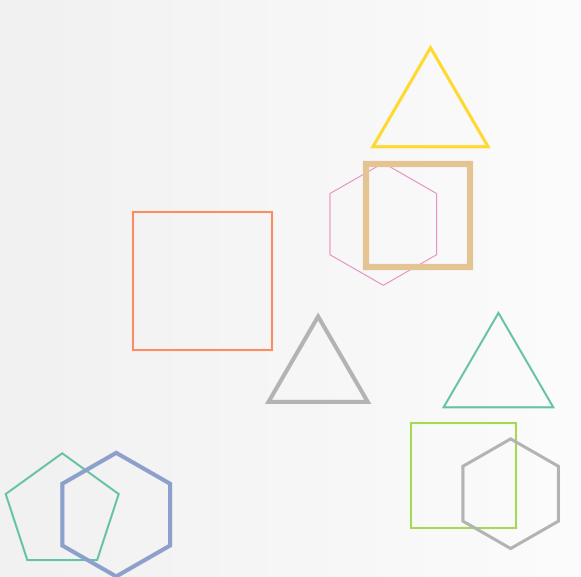[{"shape": "triangle", "thickness": 1, "radius": 0.54, "center": [0.858, 0.348]}, {"shape": "pentagon", "thickness": 1, "radius": 0.51, "center": [0.107, 0.112]}, {"shape": "square", "thickness": 1, "radius": 0.6, "center": [0.348, 0.513]}, {"shape": "hexagon", "thickness": 2, "radius": 0.54, "center": [0.2, 0.108]}, {"shape": "hexagon", "thickness": 0.5, "radius": 0.53, "center": [0.659, 0.611]}, {"shape": "square", "thickness": 1, "radius": 0.45, "center": [0.797, 0.176]}, {"shape": "triangle", "thickness": 1.5, "radius": 0.57, "center": [0.741, 0.802]}, {"shape": "square", "thickness": 3, "radius": 0.44, "center": [0.719, 0.626]}, {"shape": "triangle", "thickness": 2, "radius": 0.49, "center": [0.547, 0.352]}, {"shape": "hexagon", "thickness": 1.5, "radius": 0.47, "center": [0.879, 0.144]}]